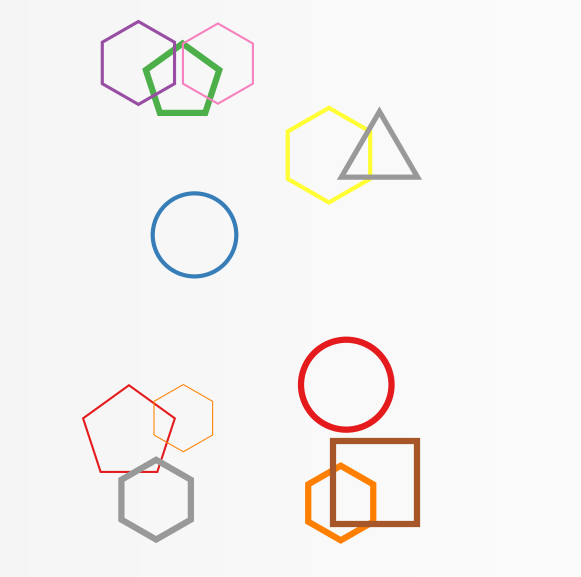[{"shape": "pentagon", "thickness": 1, "radius": 0.41, "center": [0.222, 0.249]}, {"shape": "circle", "thickness": 3, "radius": 0.39, "center": [0.596, 0.333]}, {"shape": "circle", "thickness": 2, "radius": 0.36, "center": [0.335, 0.592]}, {"shape": "pentagon", "thickness": 3, "radius": 0.33, "center": [0.314, 0.857]}, {"shape": "hexagon", "thickness": 1.5, "radius": 0.36, "center": [0.238, 0.89]}, {"shape": "hexagon", "thickness": 3, "radius": 0.32, "center": [0.586, 0.128]}, {"shape": "hexagon", "thickness": 0.5, "radius": 0.29, "center": [0.315, 0.275]}, {"shape": "hexagon", "thickness": 2, "radius": 0.41, "center": [0.566, 0.73]}, {"shape": "square", "thickness": 3, "radius": 0.36, "center": [0.646, 0.163]}, {"shape": "hexagon", "thickness": 1, "radius": 0.35, "center": [0.375, 0.889]}, {"shape": "hexagon", "thickness": 3, "radius": 0.35, "center": [0.269, 0.134]}, {"shape": "triangle", "thickness": 2.5, "radius": 0.38, "center": [0.653, 0.73]}]